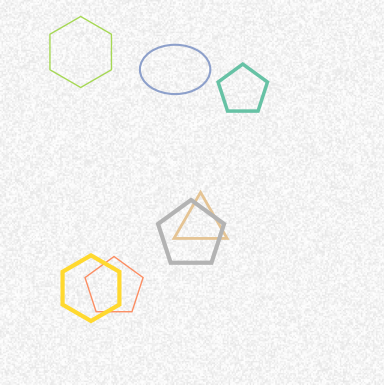[{"shape": "pentagon", "thickness": 2.5, "radius": 0.34, "center": [0.631, 0.766]}, {"shape": "pentagon", "thickness": 1, "radius": 0.4, "center": [0.296, 0.254]}, {"shape": "oval", "thickness": 1.5, "radius": 0.46, "center": [0.455, 0.82]}, {"shape": "hexagon", "thickness": 1, "radius": 0.46, "center": [0.21, 0.865]}, {"shape": "hexagon", "thickness": 3, "radius": 0.43, "center": [0.236, 0.251]}, {"shape": "triangle", "thickness": 2, "radius": 0.4, "center": [0.521, 0.421]}, {"shape": "pentagon", "thickness": 3, "radius": 0.45, "center": [0.496, 0.39]}]